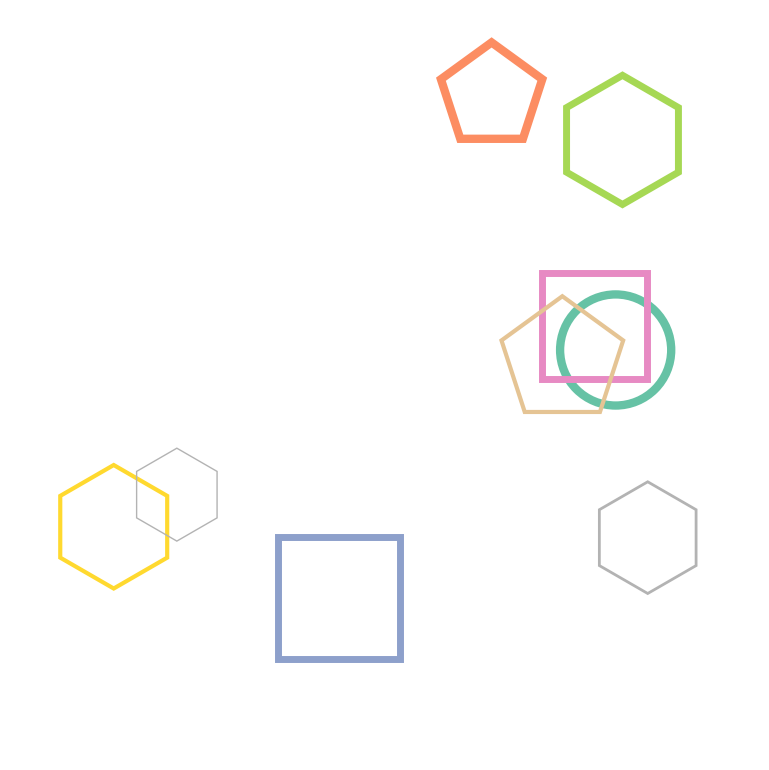[{"shape": "circle", "thickness": 3, "radius": 0.36, "center": [0.8, 0.545]}, {"shape": "pentagon", "thickness": 3, "radius": 0.35, "center": [0.638, 0.876]}, {"shape": "square", "thickness": 2.5, "radius": 0.4, "center": [0.441, 0.223]}, {"shape": "square", "thickness": 2.5, "radius": 0.34, "center": [0.772, 0.576]}, {"shape": "hexagon", "thickness": 2.5, "radius": 0.42, "center": [0.808, 0.818]}, {"shape": "hexagon", "thickness": 1.5, "radius": 0.4, "center": [0.148, 0.316]}, {"shape": "pentagon", "thickness": 1.5, "radius": 0.42, "center": [0.73, 0.532]}, {"shape": "hexagon", "thickness": 1, "radius": 0.36, "center": [0.841, 0.302]}, {"shape": "hexagon", "thickness": 0.5, "radius": 0.3, "center": [0.23, 0.358]}]